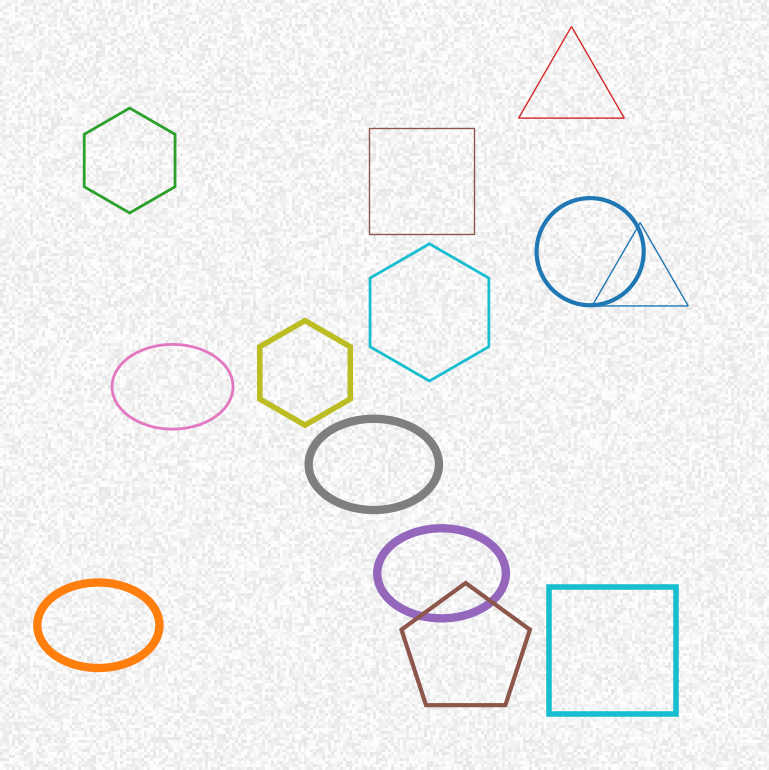[{"shape": "circle", "thickness": 1.5, "radius": 0.35, "center": [0.766, 0.673]}, {"shape": "triangle", "thickness": 0.5, "radius": 0.36, "center": [0.831, 0.639]}, {"shape": "oval", "thickness": 3, "radius": 0.4, "center": [0.128, 0.188]}, {"shape": "hexagon", "thickness": 1, "radius": 0.34, "center": [0.168, 0.792]}, {"shape": "triangle", "thickness": 0.5, "radius": 0.4, "center": [0.742, 0.886]}, {"shape": "oval", "thickness": 3, "radius": 0.42, "center": [0.573, 0.255]}, {"shape": "pentagon", "thickness": 1.5, "radius": 0.44, "center": [0.605, 0.155]}, {"shape": "square", "thickness": 0.5, "radius": 0.34, "center": [0.547, 0.765]}, {"shape": "oval", "thickness": 1, "radius": 0.39, "center": [0.224, 0.498]}, {"shape": "oval", "thickness": 3, "radius": 0.42, "center": [0.485, 0.397]}, {"shape": "hexagon", "thickness": 2, "radius": 0.34, "center": [0.396, 0.516]}, {"shape": "square", "thickness": 2, "radius": 0.41, "center": [0.795, 0.155]}, {"shape": "hexagon", "thickness": 1, "radius": 0.45, "center": [0.558, 0.594]}]